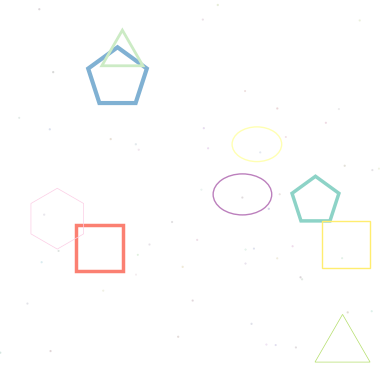[{"shape": "pentagon", "thickness": 2.5, "radius": 0.32, "center": [0.819, 0.478]}, {"shape": "oval", "thickness": 1, "radius": 0.32, "center": [0.667, 0.625]}, {"shape": "square", "thickness": 2.5, "radius": 0.3, "center": [0.258, 0.356]}, {"shape": "pentagon", "thickness": 3, "radius": 0.4, "center": [0.305, 0.797]}, {"shape": "triangle", "thickness": 0.5, "radius": 0.41, "center": [0.89, 0.101]}, {"shape": "hexagon", "thickness": 0.5, "radius": 0.39, "center": [0.149, 0.432]}, {"shape": "oval", "thickness": 1, "radius": 0.38, "center": [0.63, 0.495]}, {"shape": "triangle", "thickness": 2, "radius": 0.31, "center": [0.318, 0.86]}, {"shape": "square", "thickness": 1, "radius": 0.31, "center": [0.898, 0.365]}]